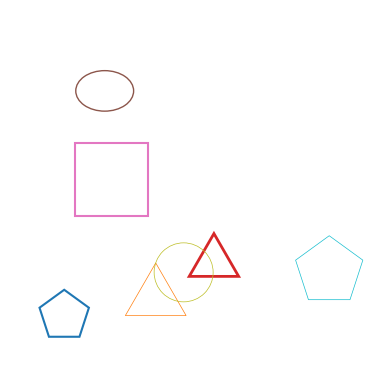[{"shape": "pentagon", "thickness": 1.5, "radius": 0.34, "center": [0.167, 0.18]}, {"shape": "triangle", "thickness": 0.5, "radius": 0.46, "center": [0.404, 0.226]}, {"shape": "triangle", "thickness": 2, "radius": 0.37, "center": [0.556, 0.319]}, {"shape": "oval", "thickness": 1, "radius": 0.38, "center": [0.272, 0.764]}, {"shape": "square", "thickness": 1.5, "radius": 0.48, "center": [0.289, 0.533]}, {"shape": "circle", "thickness": 0.5, "radius": 0.38, "center": [0.477, 0.293]}, {"shape": "pentagon", "thickness": 0.5, "radius": 0.46, "center": [0.855, 0.296]}]